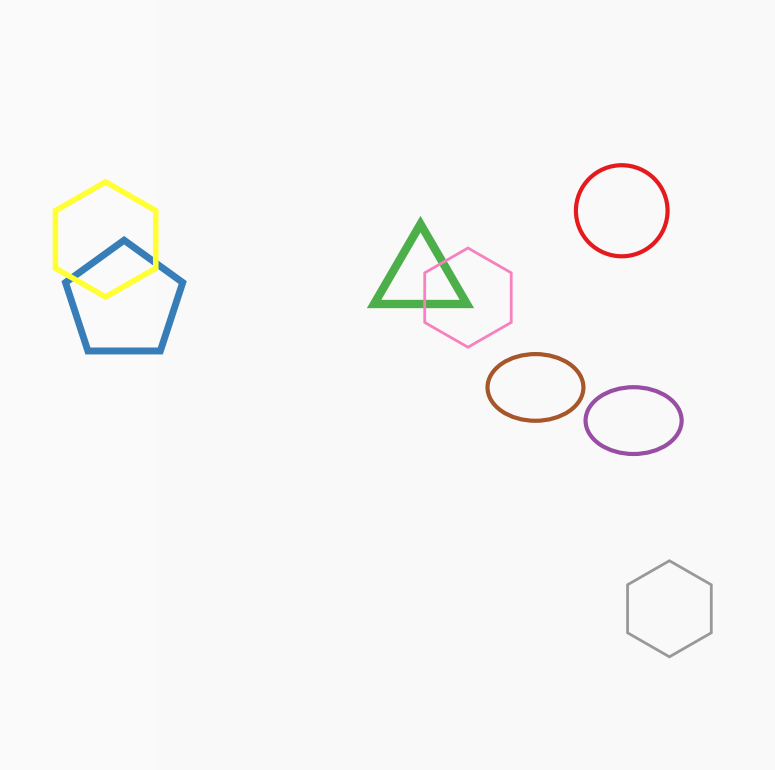[{"shape": "circle", "thickness": 1.5, "radius": 0.3, "center": [0.802, 0.726]}, {"shape": "pentagon", "thickness": 2.5, "radius": 0.4, "center": [0.16, 0.609]}, {"shape": "triangle", "thickness": 3, "radius": 0.35, "center": [0.543, 0.64]}, {"shape": "oval", "thickness": 1.5, "radius": 0.31, "center": [0.818, 0.454]}, {"shape": "hexagon", "thickness": 2, "radius": 0.37, "center": [0.136, 0.689]}, {"shape": "oval", "thickness": 1.5, "radius": 0.31, "center": [0.691, 0.497]}, {"shape": "hexagon", "thickness": 1, "radius": 0.32, "center": [0.604, 0.613]}, {"shape": "hexagon", "thickness": 1, "radius": 0.31, "center": [0.864, 0.209]}]